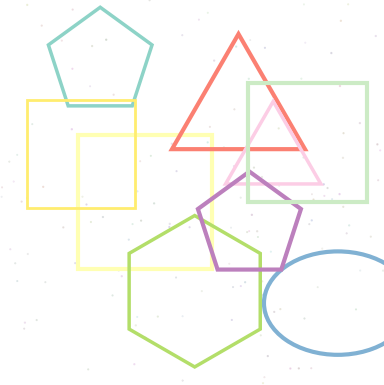[{"shape": "pentagon", "thickness": 2.5, "radius": 0.71, "center": [0.26, 0.84]}, {"shape": "square", "thickness": 3, "radius": 0.87, "center": [0.376, 0.474]}, {"shape": "triangle", "thickness": 3, "radius": 1.0, "center": [0.619, 0.712]}, {"shape": "oval", "thickness": 3, "radius": 0.96, "center": [0.878, 0.213]}, {"shape": "hexagon", "thickness": 2.5, "radius": 0.98, "center": [0.506, 0.244]}, {"shape": "triangle", "thickness": 2.5, "radius": 0.71, "center": [0.71, 0.594]}, {"shape": "pentagon", "thickness": 3, "radius": 0.7, "center": [0.648, 0.414]}, {"shape": "square", "thickness": 3, "radius": 0.77, "center": [0.799, 0.63]}, {"shape": "square", "thickness": 2, "radius": 0.7, "center": [0.211, 0.599]}]